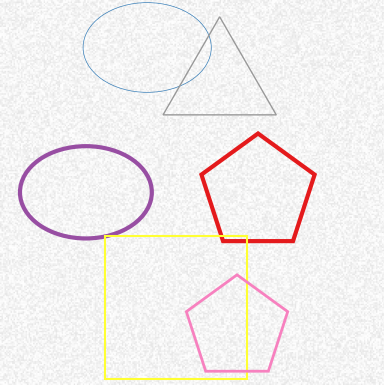[{"shape": "pentagon", "thickness": 3, "radius": 0.77, "center": [0.67, 0.499]}, {"shape": "oval", "thickness": 0.5, "radius": 0.83, "center": [0.382, 0.877]}, {"shape": "oval", "thickness": 3, "radius": 0.86, "center": [0.223, 0.5]}, {"shape": "square", "thickness": 1.5, "radius": 0.93, "center": [0.457, 0.201]}, {"shape": "pentagon", "thickness": 2, "radius": 0.69, "center": [0.616, 0.148]}, {"shape": "triangle", "thickness": 1, "radius": 0.85, "center": [0.571, 0.787]}]